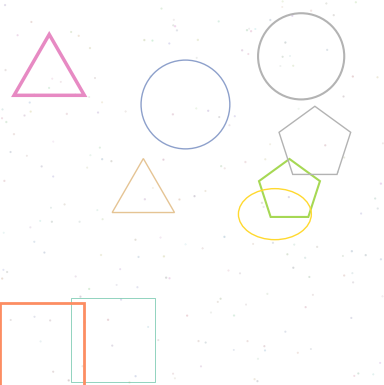[{"shape": "square", "thickness": 0.5, "radius": 0.54, "center": [0.293, 0.116]}, {"shape": "square", "thickness": 2, "radius": 0.55, "center": [0.109, 0.103]}, {"shape": "circle", "thickness": 1, "radius": 0.58, "center": [0.482, 0.729]}, {"shape": "triangle", "thickness": 2.5, "radius": 0.53, "center": [0.128, 0.805]}, {"shape": "pentagon", "thickness": 1.5, "radius": 0.42, "center": [0.752, 0.504]}, {"shape": "oval", "thickness": 1, "radius": 0.47, "center": [0.714, 0.444]}, {"shape": "triangle", "thickness": 1, "radius": 0.47, "center": [0.372, 0.495]}, {"shape": "pentagon", "thickness": 1, "radius": 0.49, "center": [0.818, 0.626]}, {"shape": "circle", "thickness": 1.5, "radius": 0.56, "center": [0.782, 0.854]}]